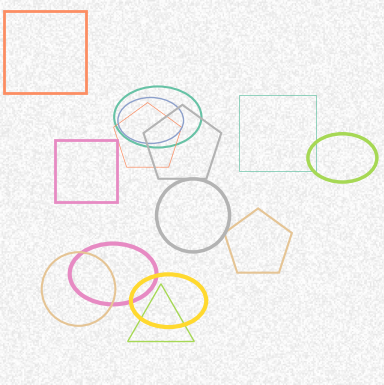[{"shape": "square", "thickness": 0.5, "radius": 0.5, "center": [0.72, 0.655]}, {"shape": "oval", "thickness": 1.5, "radius": 0.57, "center": [0.41, 0.696]}, {"shape": "pentagon", "thickness": 0.5, "radius": 0.46, "center": [0.384, 0.641]}, {"shape": "square", "thickness": 2, "radius": 0.53, "center": [0.117, 0.866]}, {"shape": "oval", "thickness": 1, "radius": 0.43, "center": [0.391, 0.687]}, {"shape": "oval", "thickness": 3, "radius": 0.56, "center": [0.294, 0.288]}, {"shape": "square", "thickness": 2, "radius": 0.4, "center": [0.224, 0.555]}, {"shape": "oval", "thickness": 2.5, "radius": 0.45, "center": [0.889, 0.59]}, {"shape": "triangle", "thickness": 1, "radius": 0.5, "center": [0.418, 0.163]}, {"shape": "oval", "thickness": 3, "radius": 0.49, "center": [0.438, 0.219]}, {"shape": "circle", "thickness": 1.5, "radius": 0.48, "center": [0.204, 0.249]}, {"shape": "pentagon", "thickness": 1.5, "radius": 0.46, "center": [0.67, 0.366]}, {"shape": "pentagon", "thickness": 1.5, "radius": 0.53, "center": [0.474, 0.622]}, {"shape": "circle", "thickness": 2.5, "radius": 0.47, "center": [0.501, 0.44]}]